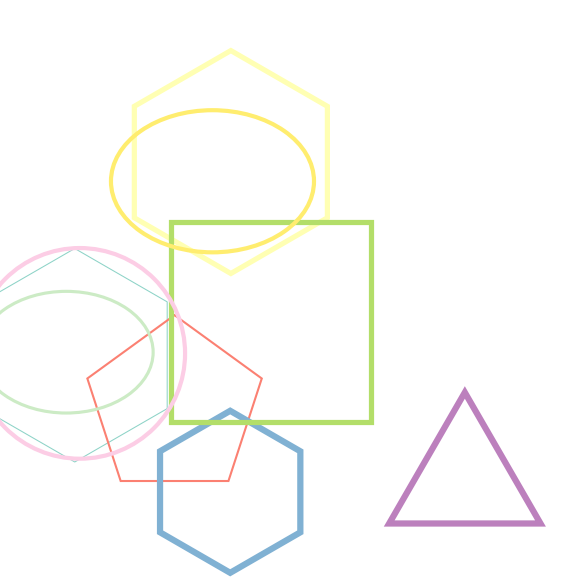[{"shape": "hexagon", "thickness": 0.5, "radius": 0.92, "center": [0.129, 0.384]}, {"shape": "hexagon", "thickness": 2.5, "radius": 0.97, "center": [0.4, 0.719]}, {"shape": "pentagon", "thickness": 1, "radius": 0.79, "center": [0.302, 0.295]}, {"shape": "hexagon", "thickness": 3, "radius": 0.7, "center": [0.399, 0.148]}, {"shape": "square", "thickness": 2.5, "radius": 0.87, "center": [0.47, 0.442]}, {"shape": "circle", "thickness": 2, "radius": 0.91, "center": [0.138, 0.387]}, {"shape": "triangle", "thickness": 3, "radius": 0.76, "center": [0.805, 0.168]}, {"shape": "oval", "thickness": 1.5, "radius": 0.75, "center": [0.115, 0.389]}, {"shape": "oval", "thickness": 2, "radius": 0.88, "center": [0.368, 0.685]}]